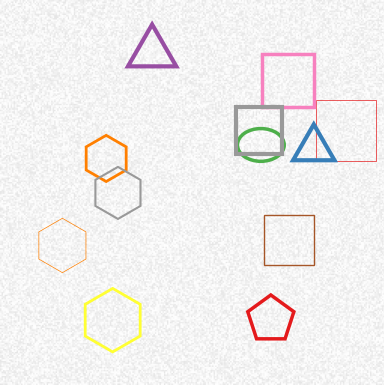[{"shape": "square", "thickness": 0.5, "radius": 0.39, "center": [0.898, 0.662]}, {"shape": "pentagon", "thickness": 2.5, "radius": 0.31, "center": [0.703, 0.171]}, {"shape": "triangle", "thickness": 3, "radius": 0.31, "center": [0.815, 0.615]}, {"shape": "oval", "thickness": 2.5, "radius": 0.3, "center": [0.678, 0.624]}, {"shape": "triangle", "thickness": 3, "radius": 0.36, "center": [0.395, 0.864]}, {"shape": "hexagon", "thickness": 0.5, "radius": 0.35, "center": [0.162, 0.362]}, {"shape": "hexagon", "thickness": 2, "radius": 0.3, "center": [0.276, 0.589]}, {"shape": "hexagon", "thickness": 2, "radius": 0.41, "center": [0.293, 0.168]}, {"shape": "square", "thickness": 1, "radius": 0.32, "center": [0.751, 0.377]}, {"shape": "square", "thickness": 2.5, "radius": 0.34, "center": [0.748, 0.79]}, {"shape": "hexagon", "thickness": 1.5, "radius": 0.34, "center": [0.306, 0.499]}, {"shape": "square", "thickness": 3, "radius": 0.3, "center": [0.673, 0.661]}]